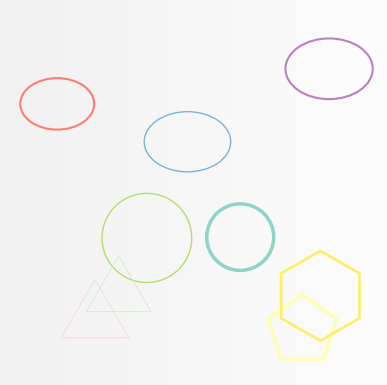[{"shape": "circle", "thickness": 2.5, "radius": 0.43, "center": [0.62, 0.384]}, {"shape": "pentagon", "thickness": 2.5, "radius": 0.46, "center": [0.781, 0.142]}, {"shape": "oval", "thickness": 1.5, "radius": 0.48, "center": [0.148, 0.73]}, {"shape": "oval", "thickness": 1, "radius": 0.56, "center": [0.484, 0.632]}, {"shape": "circle", "thickness": 1, "radius": 0.58, "center": [0.379, 0.382]}, {"shape": "triangle", "thickness": 0.5, "radius": 0.5, "center": [0.245, 0.173]}, {"shape": "oval", "thickness": 1.5, "radius": 0.56, "center": [0.849, 0.821]}, {"shape": "triangle", "thickness": 0.5, "radius": 0.48, "center": [0.306, 0.239]}, {"shape": "hexagon", "thickness": 2, "radius": 0.58, "center": [0.826, 0.232]}]